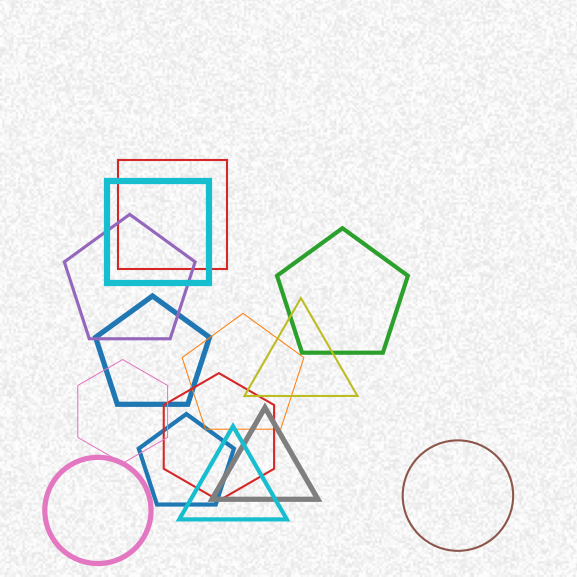[{"shape": "pentagon", "thickness": 2.5, "radius": 0.52, "center": [0.264, 0.383]}, {"shape": "pentagon", "thickness": 2, "radius": 0.43, "center": [0.323, 0.196]}, {"shape": "pentagon", "thickness": 0.5, "radius": 0.55, "center": [0.421, 0.346]}, {"shape": "pentagon", "thickness": 2, "radius": 0.6, "center": [0.593, 0.485]}, {"shape": "hexagon", "thickness": 1, "radius": 0.55, "center": [0.379, 0.243]}, {"shape": "square", "thickness": 1, "radius": 0.47, "center": [0.299, 0.628]}, {"shape": "pentagon", "thickness": 1.5, "radius": 0.6, "center": [0.225, 0.509]}, {"shape": "circle", "thickness": 1, "radius": 0.48, "center": [0.793, 0.141]}, {"shape": "hexagon", "thickness": 0.5, "radius": 0.45, "center": [0.212, 0.287]}, {"shape": "circle", "thickness": 2.5, "radius": 0.46, "center": [0.17, 0.115]}, {"shape": "triangle", "thickness": 2.5, "radius": 0.53, "center": [0.459, 0.188]}, {"shape": "triangle", "thickness": 1, "radius": 0.57, "center": [0.521, 0.37]}, {"shape": "square", "thickness": 3, "radius": 0.44, "center": [0.274, 0.597]}, {"shape": "triangle", "thickness": 2, "radius": 0.54, "center": [0.404, 0.154]}]